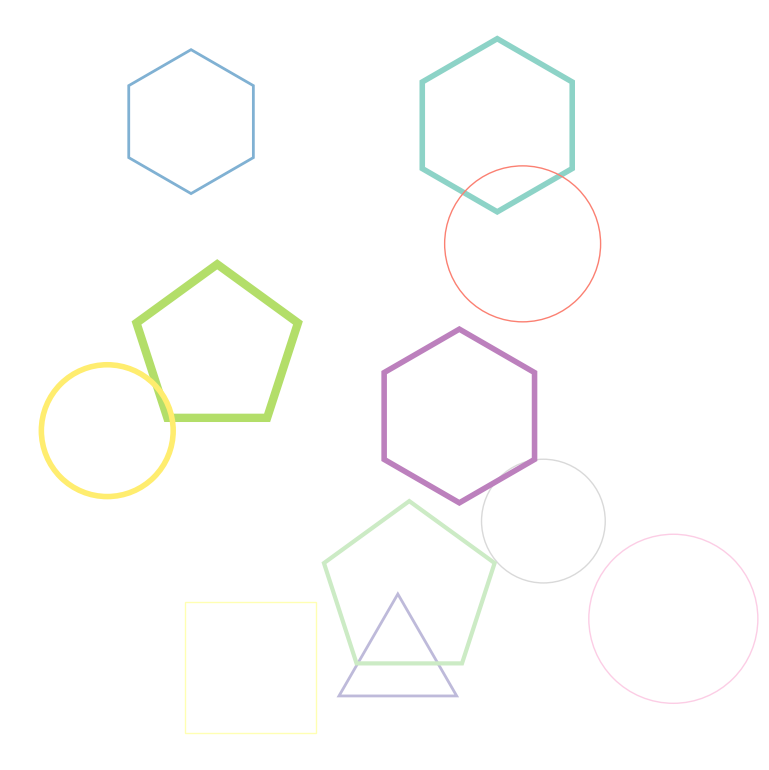[{"shape": "hexagon", "thickness": 2, "radius": 0.56, "center": [0.646, 0.837]}, {"shape": "square", "thickness": 0.5, "radius": 0.43, "center": [0.325, 0.133]}, {"shape": "triangle", "thickness": 1, "radius": 0.44, "center": [0.517, 0.14]}, {"shape": "circle", "thickness": 0.5, "radius": 0.51, "center": [0.679, 0.683]}, {"shape": "hexagon", "thickness": 1, "radius": 0.47, "center": [0.248, 0.842]}, {"shape": "pentagon", "thickness": 3, "radius": 0.55, "center": [0.282, 0.547]}, {"shape": "circle", "thickness": 0.5, "radius": 0.55, "center": [0.874, 0.196]}, {"shape": "circle", "thickness": 0.5, "radius": 0.4, "center": [0.706, 0.323]}, {"shape": "hexagon", "thickness": 2, "radius": 0.56, "center": [0.597, 0.46]}, {"shape": "pentagon", "thickness": 1.5, "radius": 0.58, "center": [0.532, 0.233]}, {"shape": "circle", "thickness": 2, "radius": 0.43, "center": [0.139, 0.441]}]